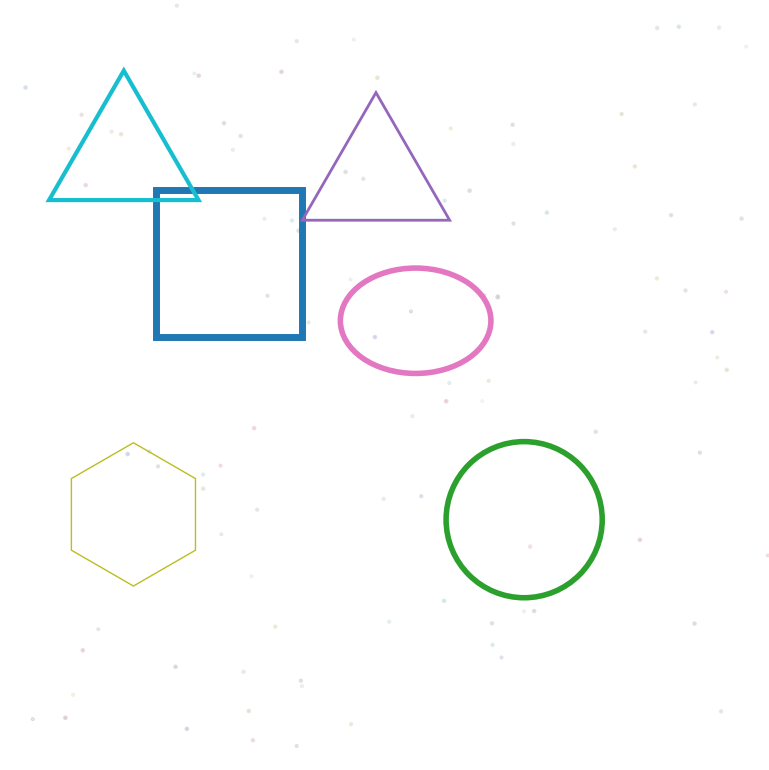[{"shape": "square", "thickness": 2.5, "radius": 0.48, "center": [0.298, 0.658]}, {"shape": "circle", "thickness": 2, "radius": 0.51, "center": [0.681, 0.325]}, {"shape": "triangle", "thickness": 1, "radius": 0.55, "center": [0.488, 0.769]}, {"shape": "oval", "thickness": 2, "radius": 0.49, "center": [0.54, 0.583]}, {"shape": "hexagon", "thickness": 0.5, "radius": 0.47, "center": [0.173, 0.332]}, {"shape": "triangle", "thickness": 1.5, "radius": 0.56, "center": [0.161, 0.796]}]